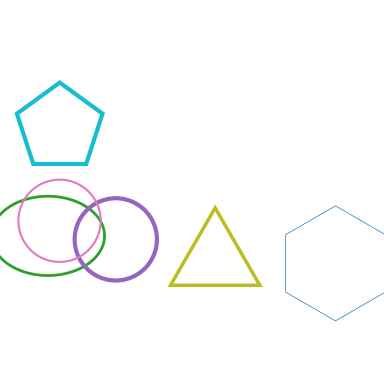[{"shape": "hexagon", "thickness": 0.5, "radius": 0.75, "center": [0.871, 0.316]}, {"shape": "oval", "thickness": 2, "radius": 0.74, "center": [0.124, 0.387]}, {"shape": "circle", "thickness": 3, "radius": 0.53, "center": [0.301, 0.378]}, {"shape": "circle", "thickness": 1.5, "radius": 0.53, "center": [0.155, 0.427]}, {"shape": "triangle", "thickness": 2.5, "radius": 0.67, "center": [0.559, 0.326]}, {"shape": "pentagon", "thickness": 3, "radius": 0.58, "center": [0.155, 0.669]}]